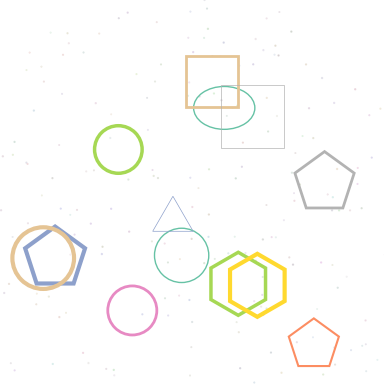[{"shape": "circle", "thickness": 1, "radius": 0.35, "center": [0.472, 0.337]}, {"shape": "oval", "thickness": 1, "radius": 0.4, "center": [0.582, 0.72]}, {"shape": "pentagon", "thickness": 1.5, "radius": 0.34, "center": [0.815, 0.105]}, {"shape": "triangle", "thickness": 0.5, "radius": 0.3, "center": [0.449, 0.43]}, {"shape": "pentagon", "thickness": 3, "radius": 0.41, "center": [0.143, 0.33]}, {"shape": "circle", "thickness": 2, "radius": 0.32, "center": [0.344, 0.194]}, {"shape": "circle", "thickness": 2.5, "radius": 0.31, "center": [0.307, 0.612]}, {"shape": "hexagon", "thickness": 2.5, "radius": 0.41, "center": [0.619, 0.263]}, {"shape": "hexagon", "thickness": 3, "radius": 0.41, "center": [0.668, 0.259]}, {"shape": "square", "thickness": 2, "radius": 0.34, "center": [0.55, 0.788]}, {"shape": "circle", "thickness": 3, "radius": 0.4, "center": [0.112, 0.33]}, {"shape": "pentagon", "thickness": 2, "radius": 0.4, "center": [0.843, 0.525]}, {"shape": "square", "thickness": 0.5, "radius": 0.41, "center": [0.656, 0.698]}]